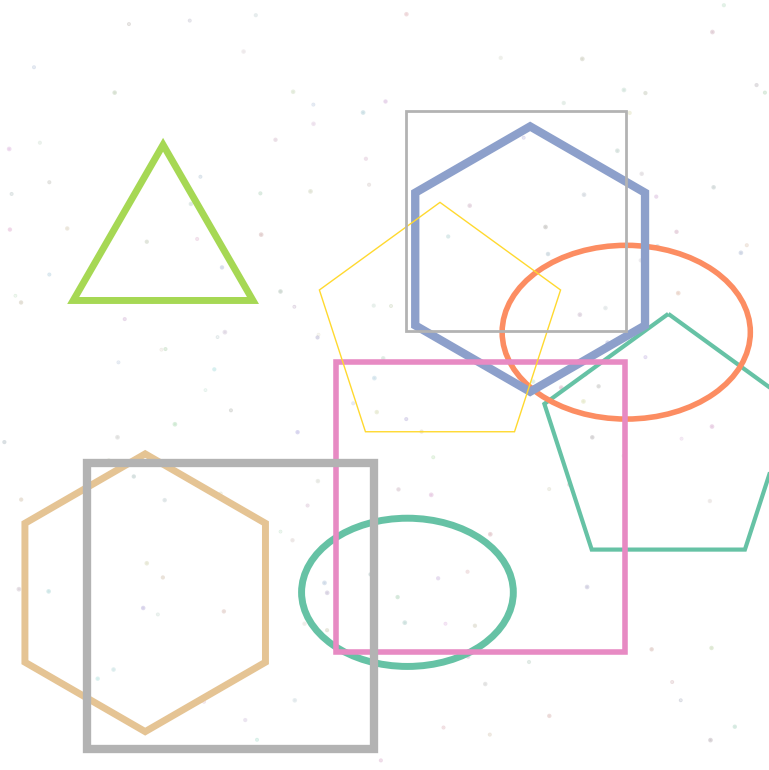[{"shape": "oval", "thickness": 2.5, "radius": 0.69, "center": [0.529, 0.231]}, {"shape": "pentagon", "thickness": 1.5, "radius": 0.85, "center": [0.868, 0.423]}, {"shape": "oval", "thickness": 2, "radius": 0.81, "center": [0.813, 0.569]}, {"shape": "hexagon", "thickness": 3, "radius": 0.86, "center": [0.688, 0.664]}, {"shape": "square", "thickness": 2, "radius": 0.94, "center": [0.624, 0.342]}, {"shape": "triangle", "thickness": 2.5, "radius": 0.67, "center": [0.212, 0.677]}, {"shape": "pentagon", "thickness": 0.5, "radius": 0.82, "center": [0.571, 0.573]}, {"shape": "hexagon", "thickness": 2.5, "radius": 0.9, "center": [0.189, 0.23]}, {"shape": "square", "thickness": 1, "radius": 0.71, "center": [0.67, 0.713]}, {"shape": "square", "thickness": 3, "radius": 0.93, "center": [0.299, 0.213]}]